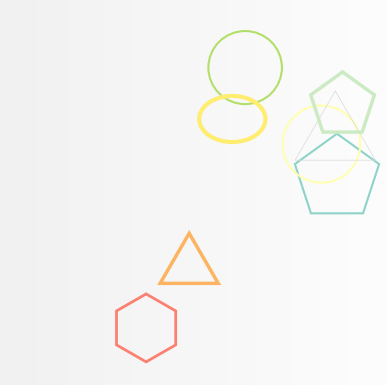[{"shape": "pentagon", "thickness": 1.5, "radius": 0.57, "center": [0.87, 0.538]}, {"shape": "circle", "thickness": 1.5, "radius": 0.5, "center": [0.83, 0.626]}, {"shape": "hexagon", "thickness": 2, "radius": 0.44, "center": [0.377, 0.148]}, {"shape": "triangle", "thickness": 2.5, "radius": 0.43, "center": [0.488, 0.307]}, {"shape": "circle", "thickness": 1.5, "radius": 0.47, "center": [0.633, 0.824]}, {"shape": "triangle", "thickness": 0.5, "radius": 0.6, "center": [0.865, 0.644]}, {"shape": "pentagon", "thickness": 2.5, "radius": 0.43, "center": [0.884, 0.727]}, {"shape": "oval", "thickness": 3, "radius": 0.43, "center": [0.6, 0.691]}]